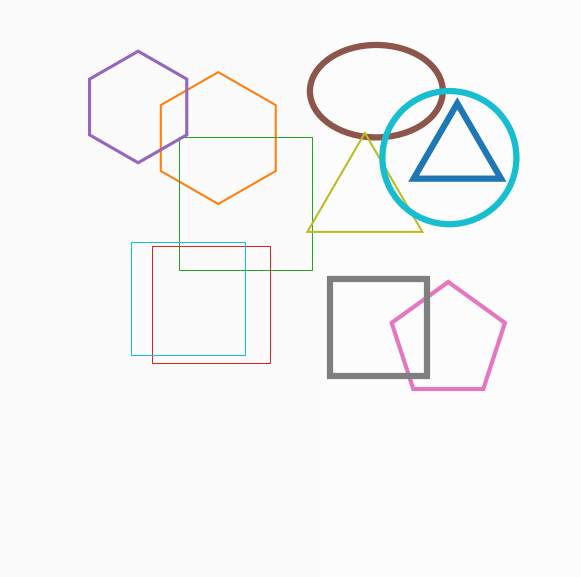[{"shape": "triangle", "thickness": 3, "radius": 0.43, "center": [0.787, 0.733]}, {"shape": "hexagon", "thickness": 1, "radius": 0.57, "center": [0.375, 0.76]}, {"shape": "square", "thickness": 0.5, "radius": 0.57, "center": [0.422, 0.647]}, {"shape": "square", "thickness": 0.5, "radius": 0.51, "center": [0.363, 0.472]}, {"shape": "hexagon", "thickness": 1.5, "radius": 0.48, "center": [0.238, 0.814]}, {"shape": "oval", "thickness": 3, "radius": 0.57, "center": [0.647, 0.841]}, {"shape": "pentagon", "thickness": 2, "radius": 0.51, "center": [0.771, 0.408]}, {"shape": "square", "thickness": 3, "radius": 0.42, "center": [0.651, 0.432]}, {"shape": "triangle", "thickness": 1, "radius": 0.57, "center": [0.628, 0.655]}, {"shape": "circle", "thickness": 3, "radius": 0.58, "center": [0.773, 0.726]}, {"shape": "square", "thickness": 0.5, "radius": 0.49, "center": [0.323, 0.482]}]